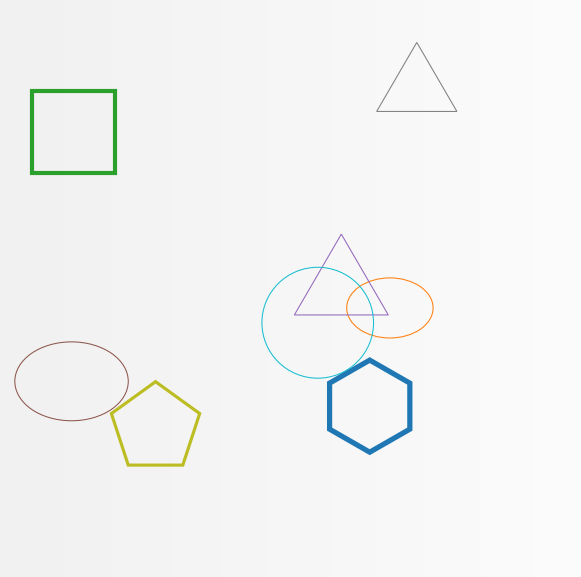[{"shape": "hexagon", "thickness": 2.5, "radius": 0.4, "center": [0.636, 0.296]}, {"shape": "oval", "thickness": 0.5, "radius": 0.37, "center": [0.671, 0.466]}, {"shape": "square", "thickness": 2, "radius": 0.36, "center": [0.126, 0.77]}, {"shape": "triangle", "thickness": 0.5, "radius": 0.47, "center": [0.587, 0.5]}, {"shape": "oval", "thickness": 0.5, "radius": 0.49, "center": [0.123, 0.339]}, {"shape": "triangle", "thickness": 0.5, "radius": 0.4, "center": [0.717, 0.846]}, {"shape": "pentagon", "thickness": 1.5, "radius": 0.4, "center": [0.268, 0.258]}, {"shape": "circle", "thickness": 0.5, "radius": 0.48, "center": [0.547, 0.44]}]